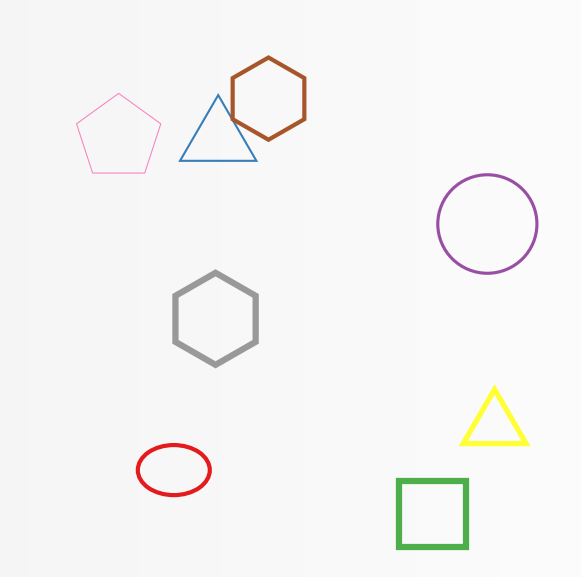[{"shape": "oval", "thickness": 2, "radius": 0.31, "center": [0.299, 0.185]}, {"shape": "triangle", "thickness": 1, "radius": 0.38, "center": [0.375, 0.759]}, {"shape": "square", "thickness": 3, "radius": 0.29, "center": [0.744, 0.109]}, {"shape": "circle", "thickness": 1.5, "radius": 0.43, "center": [0.838, 0.611]}, {"shape": "triangle", "thickness": 2.5, "radius": 0.31, "center": [0.851, 0.262]}, {"shape": "hexagon", "thickness": 2, "radius": 0.36, "center": [0.462, 0.828]}, {"shape": "pentagon", "thickness": 0.5, "radius": 0.38, "center": [0.204, 0.761]}, {"shape": "hexagon", "thickness": 3, "radius": 0.4, "center": [0.371, 0.447]}]